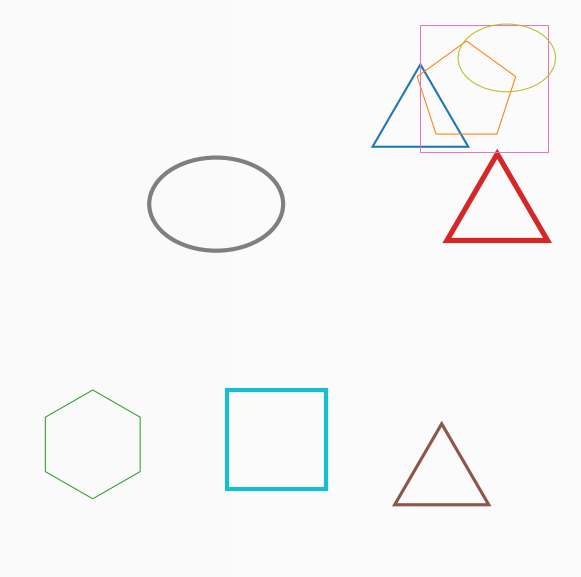[{"shape": "triangle", "thickness": 1, "radius": 0.48, "center": [0.723, 0.793]}, {"shape": "pentagon", "thickness": 0.5, "radius": 0.45, "center": [0.803, 0.839]}, {"shape": "hexagon", "thickness": 0.5, "radius": 0.47, "center": [0.16, 0.23]}, {"shape": "triangle", "thickness": 2.5, "radius": 0.5, "center": [0.855, 0.633]}, {"shape": "triangle", "thickness": 1.5, "radius": 0.47, "center": [0.76, 0.172]}, {"shape": "square", "thickness": 0.5, "radius": 0.55, "center": [0.832, 0.845]}, {"shape": "oval", "thickness": 2, "radius": 0.58, "center": [0.372, 0.646]}, {"shape": "oval", "thickness": 0.5, "radius": 0.42, "center": [0.872, 0.899]}, {"shape": "square", "thickness": 2, "radius": 0.43, "center": [0.476, 0.238]}]